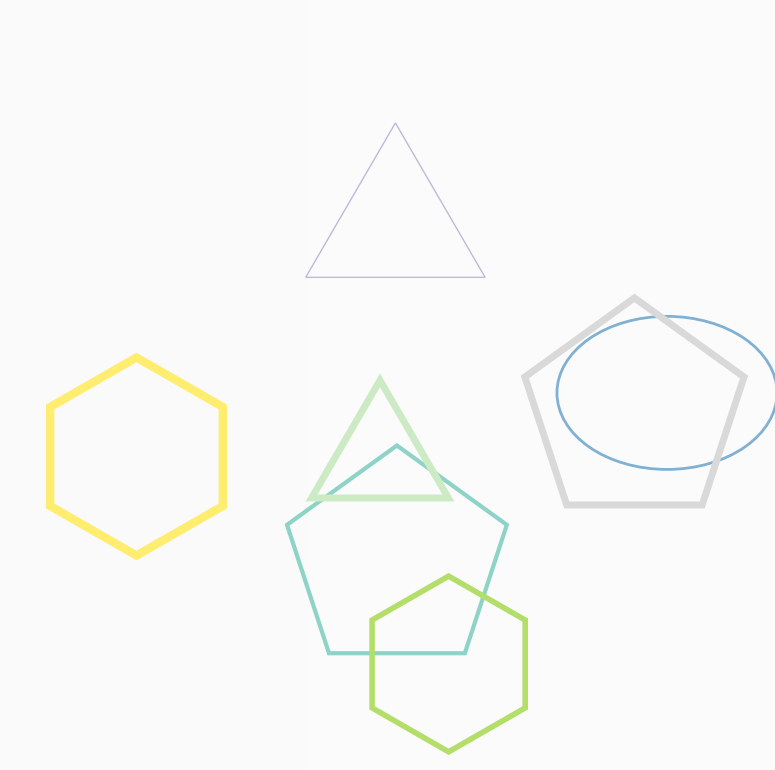[{"shape": "pentagon", "thickness": 1.5, "radius": 0.75, "center": [0.512, 0.272]}, {"shape": "triangle", "thickness": 0.5, "radius": 0.67, "center": [0.51, 0.707]}, {"shape": "oval", "thickness": 1, "radius": 0.71, "center": [0.861, 0.49]}, {"shape": "hexagon", "thickness": 2, "radius": 0.57, "center": [0.579, 0.138]}, {"shape": "pentagon", "thickness": 2.5, "radius": 0.74, "center": [0.819, 0.464]}, {"shape": "triangle", "thickness": 2.5, "radius": 0.51, "center": [0.49, 0.404]}, {"shape": "hexagon", "thickness": 3, "radius": 0.64, "center": [0.176, 0.407]}]